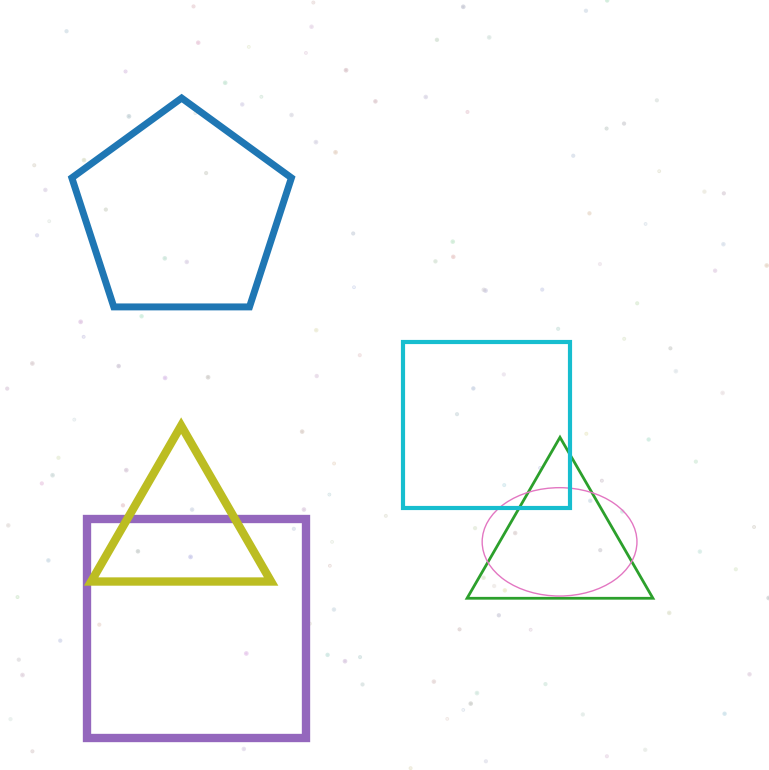[{"shape": "pentagon", "thickness": 2.5, "radius": 0.75, "center": [0.236, 0.723]}, {"shape": "triangle", "thickness": 1, "radius": 0.7, "center": [0.727, 0.293]}, {"shape": "square", "thickness": 3, "radius": 0.71, "center": [0.255, 0.184]}, {"shape": "oval", "thickness": 0.5, "radius": 0.5, "center": [0.727, 0.296]}, {"shape": "triangle", "thickness": 3, "radius": 0.67, "center": [0.235, 0.312]}, {"shape": "square", "thickness": 1.5, "radius": 0.54, "center": [0.632, 0.448]}]